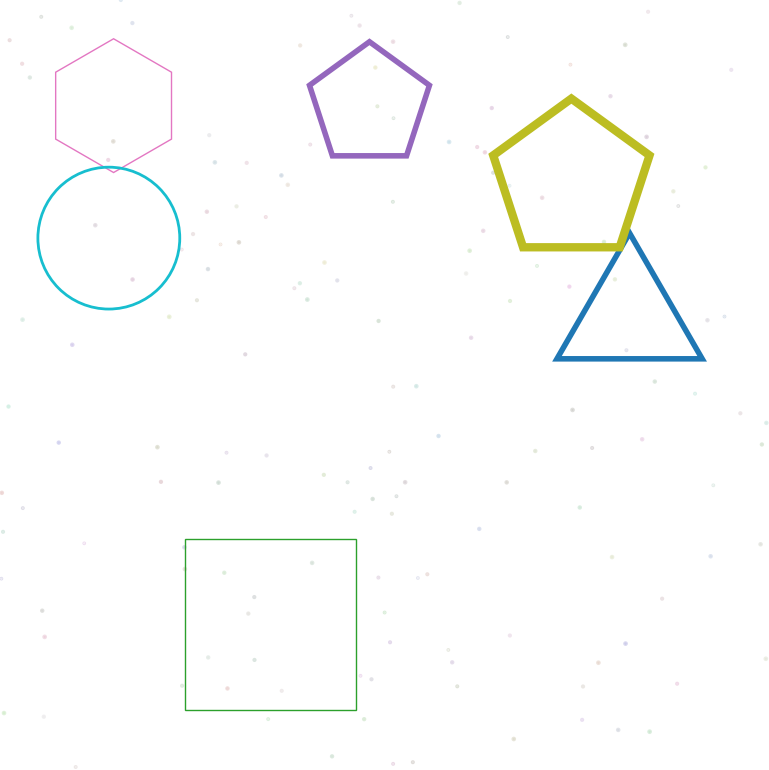[{"shape": "triangle", "thickness": 2, "radius": 0.54, "center": [0.818, 0.588]}, {"shape": "square", "thickness": 0.5, "radius": 0.56, "center": [0.352, 0.188]}, {"shape": "pentagon", "thickness": 2, "radius": 0.41, "center": [0.48, 0.864]}, {"shape": "hexagon", "thickness": 0.5, "radius": 0.43, "center": [0.148, 0.863]}, {"shape": "pentagon", "thickness": 3, "radius": 0.53, "center": [0.742, 0.765]}, {"shape": "circle", "thickness": 1, "radius": 0.46, "center": [0.141, 0.691]}]